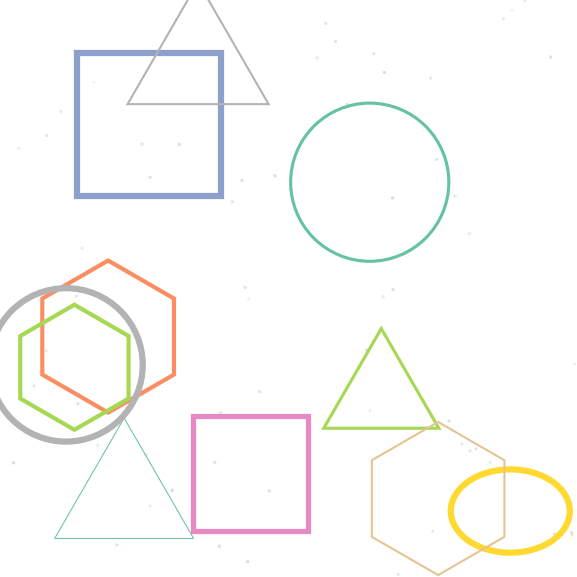[{"shape": "triangle", "thickness": 0.5, "radius": 0.69, "center": [0.215, 0.136]}, {"shape": "circle", "thickness": 1.5, "radius": 0.68, "center": [0.64, 0.684]}, {"shape": "hexagon", "thickness": 2, "radius": 0.66, "center": [0.187, 0.416]}, {"shape": "square", "thickness": 3, "radius": 0.62, "center": [0.258, 0.783]}, {"shape": "square", "thickness": 2.5, "radius": 0.5, "center": [0.434, 0.179]}, {"shape": "triangle", "thickness": 1.5, "radius": 0.58, "center": [0.66, 0.315]}, {"shape": "hexagon", "thickness": 2, "radius": 0.54, "center": [0.129, 0.363]}, {"shape": "oval", "thickness": 3, "radius": 0.52, "center": [0.884, 0.114]}, {"shape": "hexagon", "thickness": 1, "radius": 0.66, "center": [0.759, 0.136]}, {"shape": "triangle", "thickness": 1, "radius": 0.7, "center": [0.343, 0.889]}, {"shape": "circle", "thickness": 3, "radius": 0.66, "center": [0.114, 0.367]}]